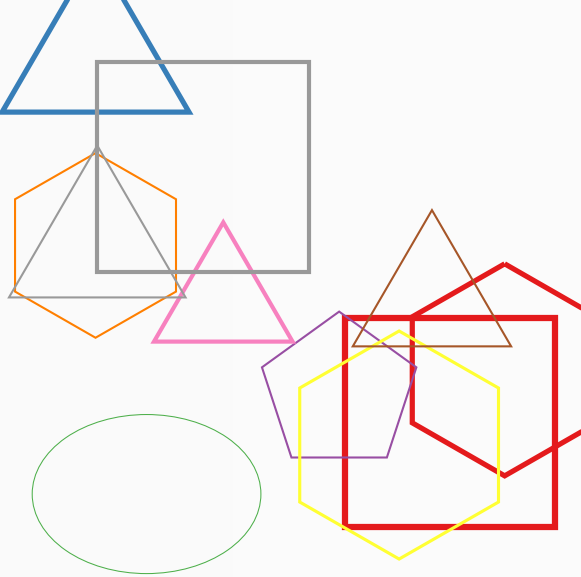[{"shape": "hexagon", "thickness": 2.5, "radius": 0.92, "center": [0.868, 0.359]}, {"shape": "square", "thickness": 3, "radius": 0.9, "center": [0.775, 0.267]}, {"shape": "triangle", "thickness": 2.5, "radius": 0.93, "center": [0.164, 0.898]}, {"shape": "oval", "thickness": 0.5, "radius": 0.98, "center": [0.252, 0.144]}, {"shape": "pentagon", "thickness": 1, "radius": 0.7, "center": [0.584, 0.32]}, {"shape": "hexagon", "thickness": 1, "radius": 0.8, "center": [0.164, 0.574]}, {"shape": "hexagon", "thickness": 1.5, "radius": 0.99, "center": [0.687, 0.229]}, {"shape": "triangle", "thickness": 1, "radius": 0.79, "center": [0.743, 0.478]}, {"shape": "triangle", "thickness": 2, "radius": 0.69, "center": [0.384, 0.476]}, {"shape": "triangle", "thickness": 1, "radius": 0.88, "center": [0.167, 0.572]}, {"shape": "square", "thickness": 2, "radius": 0.91, "center": [0.349, 0.71]}]